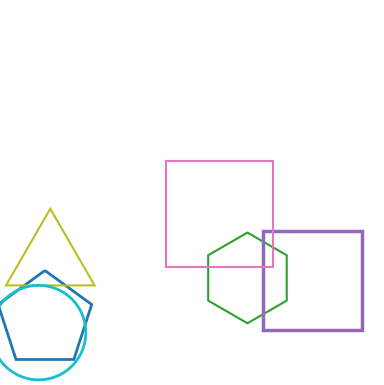[{"shape": "pentagon", "thickness": 2, "radius": 0.64, "center": [0.117, 0.17]}, {"shape": "hexagon", "thickness": 1.5, "radius": 0.59, "center": [0.643, 0.278]}, {"shape": "square", "thickness": 2.5, "radius": 0.64, "center": [0.812, 0.272]}, {"shape": "square", "thickness": 1.5, "radius": 0.69, "center": [0.57, 0.444]}, {"shape": "triangle", "thickness": 1.5, "radius": 0.66, "center": [0.131, 0.325]}, {"shape": "circle", "thickness": 2, "radius": 0.61, "center": [0.1, 0.136]}]